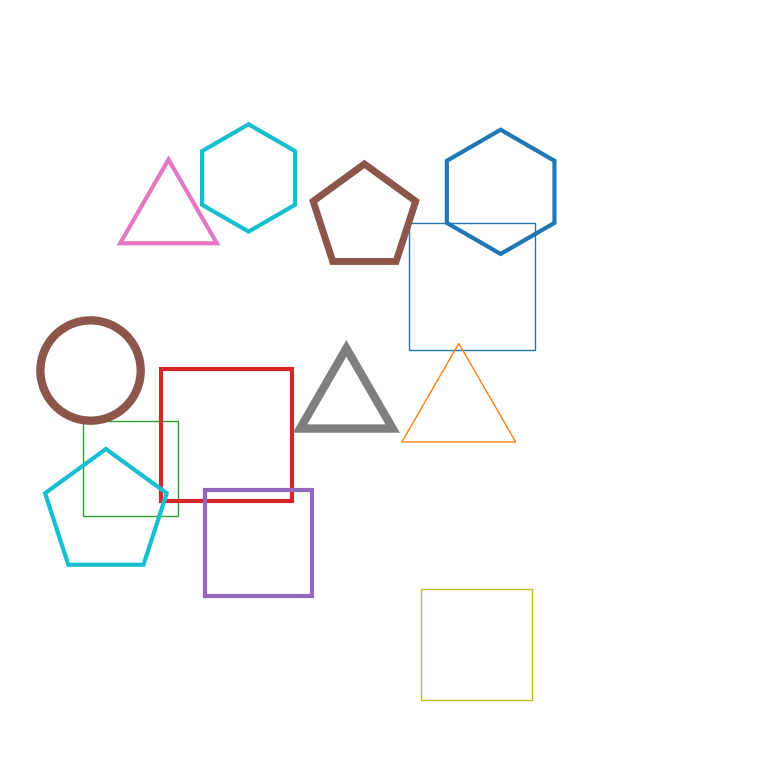[{"shape": "hexagon", "thickness": 1.5, "radius": 0.4, "center": [0.65, 0.751]}, {"shape": "square", "thickness": 0.5, "radius": 0.41, "center": [0.613, 0.628]}, {"shape": "triangle", "thickness": 0.5, "radius": 0.43, "center": [0.596, 0.469]}, {"shape": "square", "thickness": 0.5, "radius": 0.31, "center": [0.17, 0.391]}, {"shape": "square", "thickness": 1.5, "radius": 0.43, "center": [0.294, 0.435]}, {"shape": "square", "thickness": 1.5, "radius": 0.35, "center": [0.336, 0.295]}, {"shape": "pentagon", "thickness": 2.5, "radius": 0.35, "center": [0.473, 0.717]}, {"shape": "circle", "thickness": 3, "radius": 0.33, "center": [0.118, 0.519]}, {"shape": "triangle", "thickness": 1.5, "radius": 0.36, "center": [0.219, 0.72]}, {"shape": "triangle", "thickness": 3, "radius": 0.35, "center": [0.45, 0.478]}, {"shape": "square", "thickness": 0.5, "radius": 0.36, "center": [0.619, 0.163]}, {"shape": "hexagon", "thickness": 1.5, "radius": 0.35, "center": [0.323, 0.769]}, {"shape": "pentagon", "thickness": 1.5, "radius": 0.42, "center": [0.138, 0.334]}]